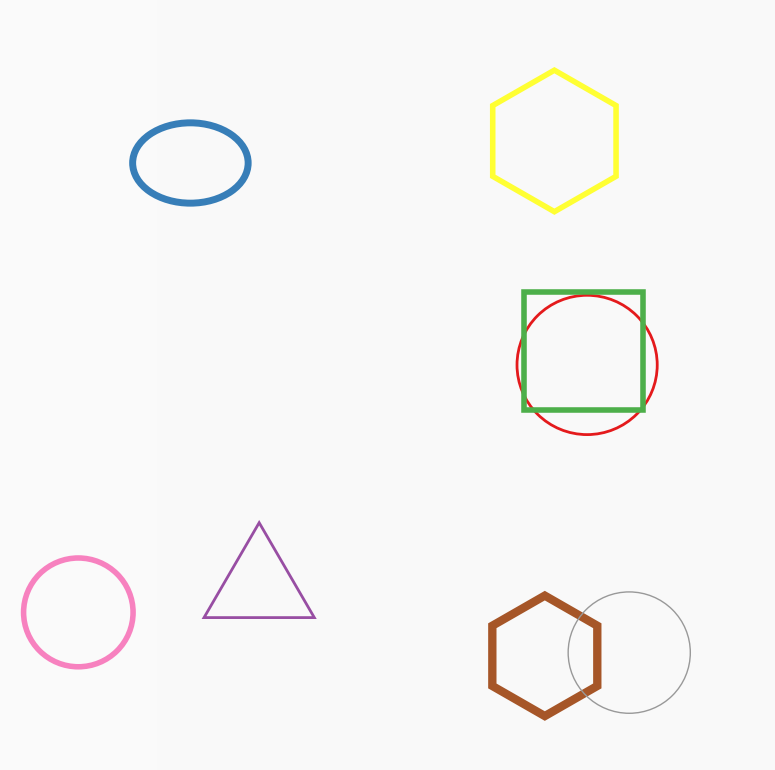[{"shape": "circle", "thickness": 1, "radius": 0.45, "center": [0.758, 0.526]}, {"shape": "oval", "thickness": 2.5, "radius": 0.37, "center": [0.246, 0.788]}, {"shape": "square", "thickness": 2, "radius": 0.38, "center": [0.753, 0.544]}, {"shape": "triangle", "thickness": 1, "radius": 0.41, "center": [0.334, 0.239]}, {"shape": "hexagon", "thickness": 2, "radius": 0.46, "center": [0.715, 0.817]}, {"shape": "hexagon", "thickness": 3, "radius": 0.39, "center": [0.703, 0.148]}, {"shape": "circle", "thickness": 2, "radius": 0.35, "center": [0.101, 0.205]}, {"shape": "circle", "thickness": 0.5, "radius": 0.39, "center": [0.812, 0.152]}]